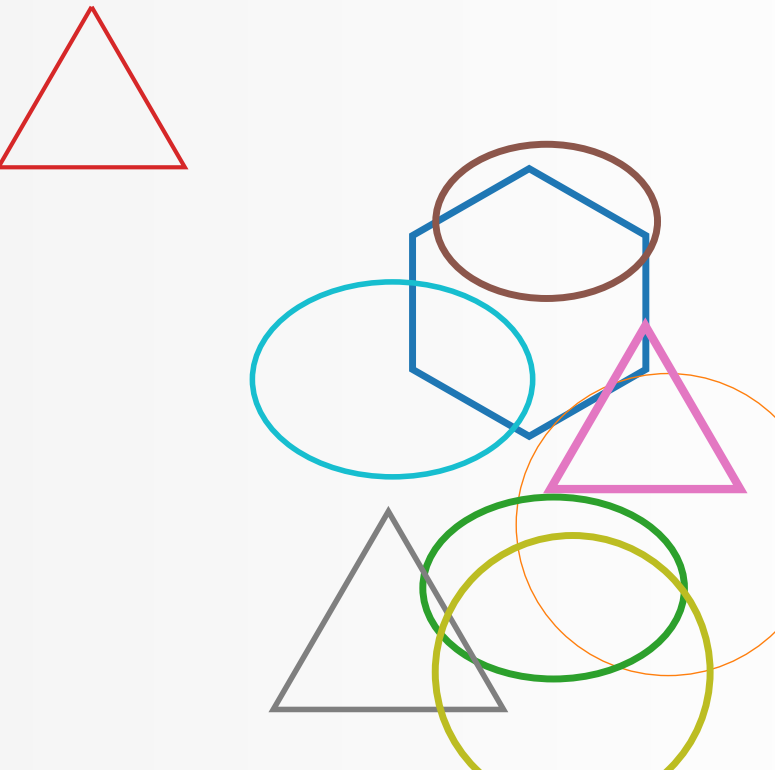[{"shape": "hexagon", "thickness": 2.5, "radius": 0.87, "center": [0.683, 0.607]}, {"shape": "circle", "thickness": 0.5, "radius": 0.98, "center": [0.862, 0.319]}, {"shape": "oval", "thickness": 2.5, "radius": 0.84, "center": [0.714, 0.236]}, {"shape": "triangle", "thickness": 1.5, "radius": 0.69, "center": [0.118, 0.852]}, {"shape": "oval", "thickness": 2.5, "radius": 0.72, "center": [0.705, 0.712]}, {"shape": "triangle", "thickness": 3, "radius": 0.71, "center": [0.833, 0.436]}, {"shape": "triangle", "thickness": 2, "radius": 0.86, "center": [0.501, 0.164]}, {"shape": "circle", "thickness": 2.5, "radius": 0.89, "center": [0.739, 0.127]}, {"shape": "oval", "thickness": 2, "radius": 0.9, "center": [0.506, 0.507]}]